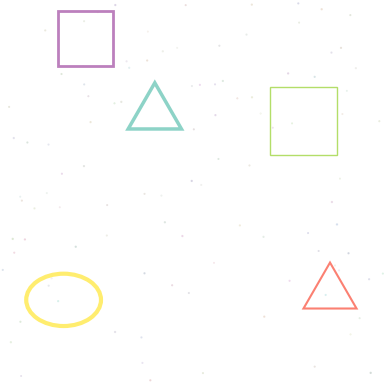[{"shape": "triangle", "thickness": 2.5, "radius": 0.4, "center": [0.402, 0.705]}, {"shape": "triangle", "thickness": 1.5, "radius": 0.4, "center": [0.857, 0.238]}, {"shape": "square", "thickness": 1, "radius": 0.44, "center": [0.789, 0.685]}, {"shape": "square", "thickness": 2, "radius": 0.36, "center": [0.222, 0.899]}, {"shape": "oval", "thickness": 3, "radius": 0.49, "center": [0.165, 0.221]}]